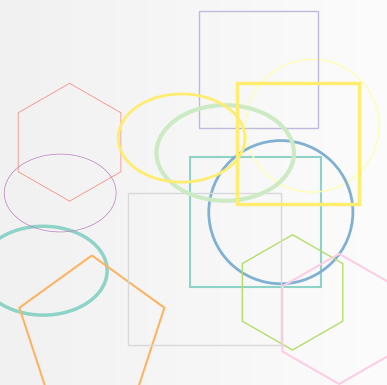[{"shape": "oval", "thickness": 2.5, "radius": 0.82, "center": [0.112, 0.297]}, {"shape": "square", "thickness": 1.5, "radius": 0.85, "center": [0.659, 0.423]}, {"shape": "circle", "thickness": 1, "radius": 0.86, "center": [0.806, 0.673]}, {"shape": "square", "thickness": 1, "radius": 0.76, "center": [0.667, 0.82]}, {"shape": "hexagon", "thickness": 0.5, "radius": 0.77, "center": [0.179, 0.631]}, {"shape": "circle", "thickness": 2, "radius": 0.93, "center": [0.725, 0.449]}, {"shape": "pentagon", "thickness": 1.5, "radius": 0.98, "center": [0.237, 0.14]}, {"shape": "hexagon", "thickness": 1, "radius": 0.75, "center": [0.755, 0.241]}, {"shape": "hexagon", "thickness": 1.5, "radius": 0.85, "center": [0.875, 0.172]}, {"shape": "square", "thickness": 1, "radius": 0.99, "center": [0.527, 0.302]}, {"shape": "oval", "thickness": 0.5, "radius": 0.72, "center": [0.155, 0.499]}, {"shape": "oval", "thickness": 3, "radius": 0.89, "center": [0.581, 0.603]}, {"shape": "oval", "thickness": 2, "radius": 0.82, "center": [0.469, 0.641]}, {"shape": "square", "thickness": 2.5, "radius": 0.79, "center": [0.769, 0.627]}]